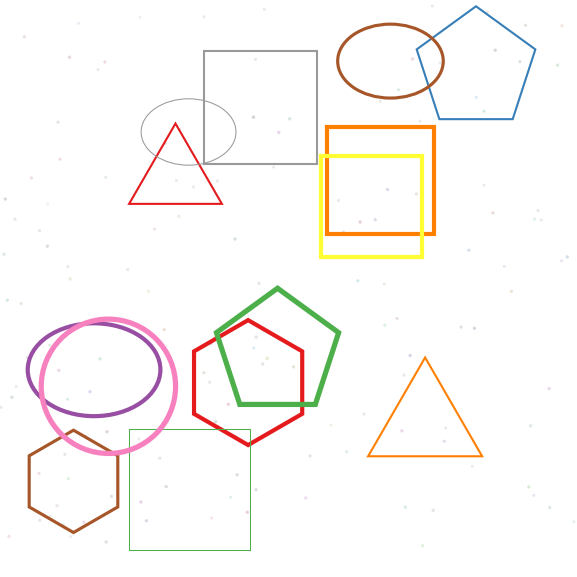[{"shape": "triangle", "thickness": 1, "radius": 0.46, "center": [0.304, 0.693]}, {"shape": "hexagon", "thickness": 2, "radius": 0.54, "center": [0.43, 0.337]}, {"shape": "pentagon", "thickness": 1, "radius": 0.54, "center": [0.824, 0.88]}, {"shape": "pentagon", "thickness": 2.5, "radius": 0.56, "center": [0.481, 0.389]}, {"shape": "square", "thickness": 0.5, "radius": 0.52, "center": [0.328, 0.152]}, {"shape": "oval", "thickness": 2, "radius": 0.57, "center": [0.163, 0.359]}, {"shape": "triangle", "thickness": 1, "radius": 0.57, "center": [0.736, 0.266]}, {"shape": "square", "thickness": 2, "radius": 0.47, "center": [0.659, 0.687]}, {"shape": "square", "thickness": 2, "radius": 0.44, "center": [0.643, 0.642]}, {"shape": "hexagon", "thickness": 1.5, "radius": 0.44, "center": [0.127, 0.166]}, {"shape": "oval", "thickness": 1.5, "radius": 0.46, "center": [0.676, 0.893]}, {"shape": "circle", "thickness": 2.5, "radius": 0.58, "center": [0.188, 0.33]}, {"shape": "square", "thickness": 1, "radius": 0.49, "center": [0.451, 0.813]}, {"shape": "oval", "thickness": 0.5, "radius": 0.41, "center": [0.327, 0.771]}]